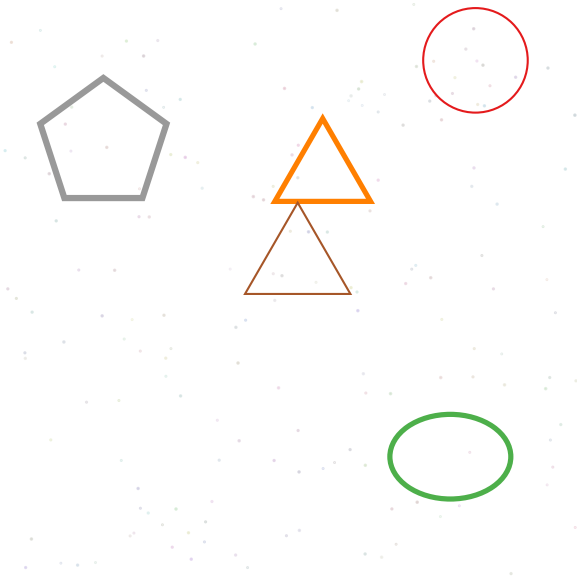[{"shape": "circle", "thickness": 1, "radius": 0.45, "center": [0.823, 0.895]}, {"shape": "oval", "thickness": 2.5, "radius": 0.52, "center": [0.78, 0.208]}, {"shape": "triangle", "thickness": 2.5, "radius": 0.48, "center": [0.559, 0.698]}, {"shape": "triangle", "thickness": 1, "radius": 0.53, "center": [0.515, 0.543]}, {"shape": "pentagon", "thickness": 3, "radius": 0.57, "center": [0.179, 0.749]}]